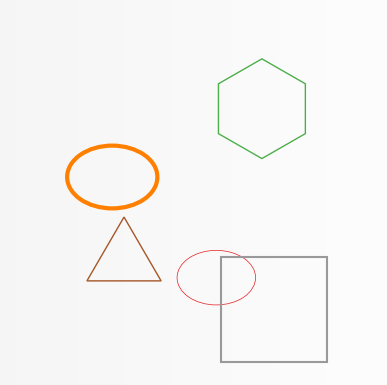[{"shape": "oval", "thickness": 0.5, "radius": 0.51, "center": [0.558, 0.279]}, {"shape": "hexagon", "thickness": 1, "radius": 0.65, "center": [0.676, 0.718]}, {"shape": "oval", "thickness": 3, "radius": 0.58, "center": [0.29, 0.54]}, {"shape": "triangle", "thickness": 1, "radius": 0.55, "center": [0.32, 0.326]}, {"shape": "square", "thickness": 1.5, "radius": 0.68, "center": [0.708, 0.195]}]